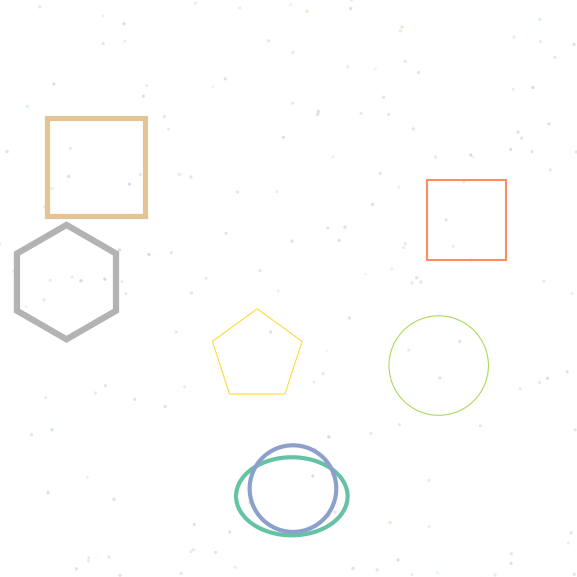[{"shape": "oval", "thickness": 2, "radius": 0.48, "center": [0.505, 0.14]}, {"shape": "square", "thickness": 1, "radius": 0.34, "center": [0.808, 0.618]}, {"shape": "circle", "thickness": 2, "radius": 0.38, "center": [0.507, 0.153]}, {"shape": "circle", "thickness": 0.5, "radius": 0.43, "center": [0.76, 0.366]}, {"shape": "pentagon", "thickness": 0.5, "radius": 0.41, "center": [0.445, 0.383]}, {"shape": "square", "thickness": 2.5, "radius": 0.43, "center": [0.166, 0.71]}, {"shape": "hexagon", "thickness": 3, "radius": 0.5, "center": [0.115, 0.511]}]